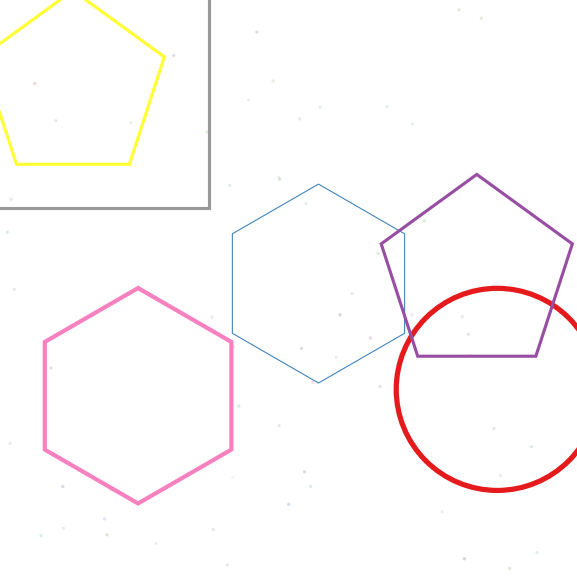[{"shape": "circle", "thickness": 2.5, "radius": 0.87, "center": [0.861, 0.325]}, {"shape": "hexagon", "thickness": 0.5, "radius": 0.86, "center": [0.551, 0.508]}, {"shape": "pentagon", "thickness": 1.5, "radius": 0.87, "center": [0.826, 0.523]}, {"shape": "pentagon", "thickness": 1.5, "radius": 0.83, "center": [0.126, 0.849]}, {"shape": "hexagon", "thickness": 2, "radius": 0.93, "center": [0.239, 0.314]}, {"shape": "square", "thickness": 1.5, "radius": 0.94, "center": [0.175, 0.828]}]